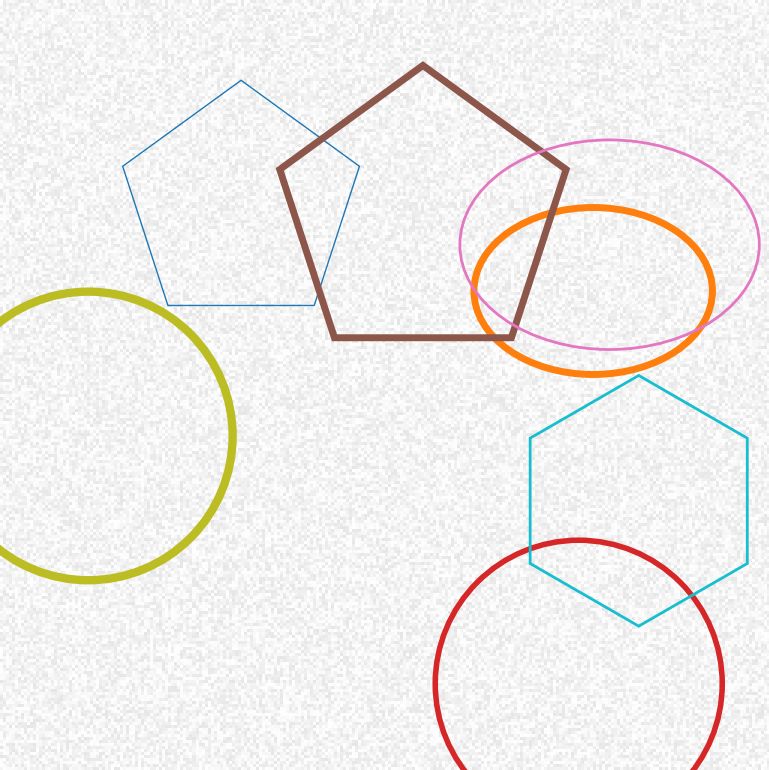[{"shape": "pentagon", "thickness": 0.5, "radius": 0.81, "center": [0.313, 0.734]}, {"shape": "oval", "thickness": 2.5, "radius": 0.77, "center": [0.77, 0.622]}, {"shape": "circle", "thickness": 2, "radius": 0.93, "center": [0.752, 0.112]}, {"shape": "pentagon", "thickness": 2.5, "radius": 0.98, "center": [0.549, 0.72]}, {"shape": "oval", "thickness": 1, "radius": 0.97, "center": [0.792, 0.682]}, {"shape": "circle", "thickness": 3, "radius": 0.94, "center": [0.115, 0.434]}, {"shape": "hexagon", "thickness": 1, "radius": 0.81, "center": [0.829, 0.35]}]